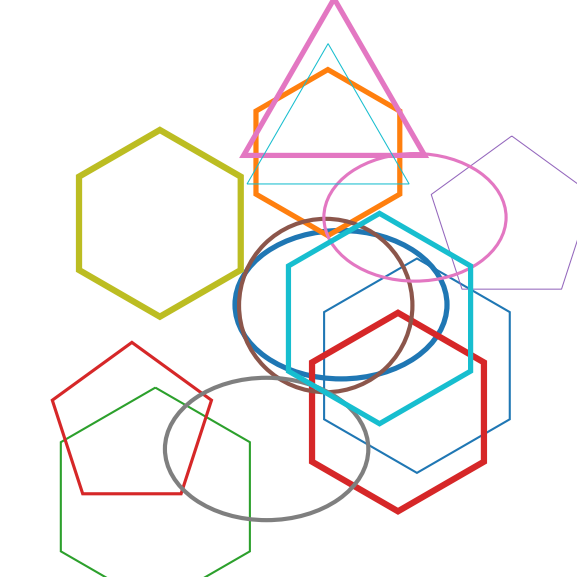[{"shape": "oval", "thickness": 2.5, "radius": 0.92, "center": [0.59, 0.472]}, {"shape": "hexagon", "thickness": 1, "radius": 0.93, "center": [0.722, 0.366]}, {"shape": "hexagon", "thickness": 2.5, "radius": 0.72, "center": [0.568, 0.735]}, {"shape": "hexagon", "thickness": 1, "radius": 0.95, "center": [0.269, 0.139]}, {"shape": "hexagon", "thickness": 3, "radius": 0.86, "center": [0.689, 0.286]}, {"shape": "pentagon", "thickness": 1.5, "radius": 0.72, "center": [0.228, 0.261]}, {"shape": "pentagon", "thickness": 0.5, "radius": 0.73, "center": [0.886, 0.617]}, {"shape": "circle", "thickness": 2, "radius": 0.75, "center": [0.564, 0.47]}, {"shape": "triangle", "thickness": 2.5, "radius": 0.9, "center": [0.579, 0.821]}, {"shape": "oval", "thickness": 1.5, "radius": 0.79, "center": [0.719, 0.623]}, {"shape": "oval", "thickness": 2, "radius": 0.88, "center": [0.462, 0.222]}, {"shape": "hexagon", "thickness": 3, "radius": 0.81, "center": [0.277, 0.612]}, {"shape": "triangle", "thickness": 0.5, "radius": 0.81, "center": [0.568, 0.762]}, {"shape": "hexagon", "thickness": 2.5, "radius": 0.91, "center": [0.657, 0.448]}]